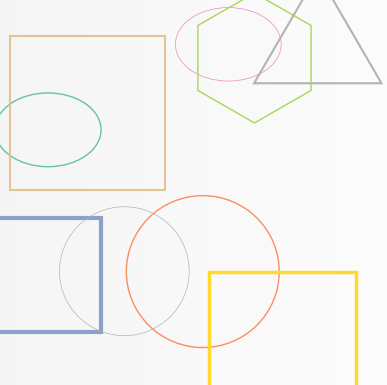[{"shape": "oval", "thickness": 1, "radius": 0.68, "center": [0.124, 0.663]}, {"shape": "circle", "thickness": 1, "radius": 0.99, "center": [0.523, 0.295]}, {"shape": "square", "thickness": 3, "radius": 0.74, "center": [0.114, 0.286]}, {"shape": "oval", "thickness": 0.5, "radius": 0.68, "center": [0.589, 0.885]}, {"shape": "hexagon", "thickness": 1, "radius": 0.84, "center": [0.657, 0.849]}, {"shape": "square", "thickness": 2.5, "radius": 0.95, "center": [0.729, 0.104]}, {"shape": "square", "thickness": 1.5, "radius": 1.0, "center": [0.226, 0.706]}, {"shape": "circle", "thickness": 0.5, "radius": 0.84, "center": [0.321, 0.296]}, {"shape": "triangle", "thickness": 1.5, "radius": 0.95, "center": [0.82, 0.879]}]